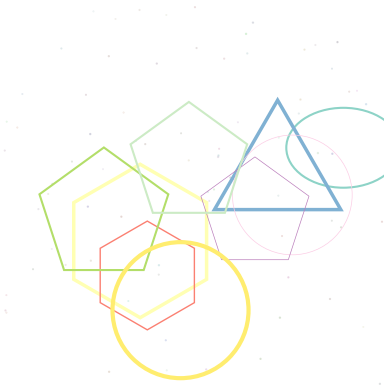[{"shape": "oval", "thickness": 1.5, "radius": 0.74, "center": [0.892, 0.616]}, {"shape": "hexagon", "thickness": 2.5, "radius": 1.0, "center": [0.364, 0.374]}, {"shape": "hexagon", "thickness": 1, "radius": 0.71, "center": [0.383, 0.285]}, {"shape": "triangle", "thickness": 2.5, "radius": 0.95, "center": [0.721, 0.55]}, {"shape": "pentagon", "thickness": 1.5, "radius": 0.88, "center": [0.27, 0.441]}, {"shape": "circle", "thickness": 0.5, "radius": 0.78, "center": [0.759, 0.494]}, {"shape": "pentagon", "thickness": 0.5, "radius": 0.74, "center": [0.662, 0.445]}, {"shape": "pentagon", "thickness": 1.5, "radius": 0.8, "center": [0.491, 0.576]}, {"shape": "circle", "thickness": 3, "radius": 0.88, "center": [0.469, 0.194]}]